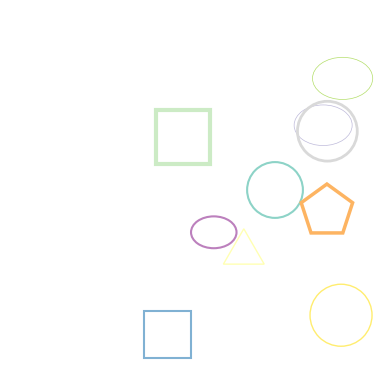[{"shape": "circle", "thickness": 1.5, "radius": 0.36, "center": [0.714, 0.507]}, {"shape": "triangle", "thickness": 1, "radius": 0.31, "center": [0.633, 0.345]}, {"shape": "oval", "thickness": 0.5, "radius": 0.38, "center": [0.839, 0.675]}, {"shape": "square", "thickness": 1.5, "radius": 0.31, "center": [0.435, 0.131]}, {"shape": "pentagon", "thickness": 2.5, "radius": 0.35, "center": [0.849, 0.452]}, {"shape": "oval", "thickness": 0.5, "radius": 0.39, "center": [0.89, 0.796]}, {"shape": "circle", "thickness": 2, "radius": 0.39, "center": [0.85, 0.659]}, {"shape": "oval", "thickness": 1.5, "radius": 0.3, "center": [0.555, 0.397]}, {"shape": "square", "thickness": 3, "radius": 0.35, "center": [0.475, 0.645]}, {"shape": "circle", "thickness": 1, "radius": 0.4, "center": [0.886, 0.181]}]